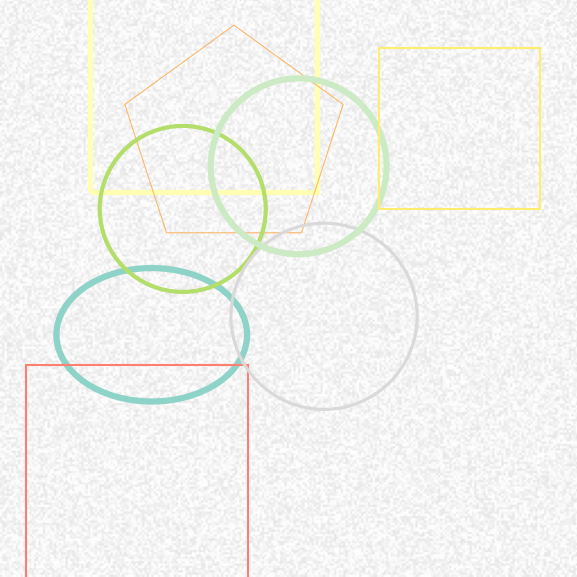[{"shape": "oval", "thickness": 3, "radius": 0.83, "center": [0.263, 0.419]}, {"shape": "square", "thickness": 2.5, "radius": 0.98, "center": [0.353, 0.862]}, {"shape": "square", "thickness": 1, "radius": 0.96, "center": [0.237, 0.174]}, {"shape": "pentagon", "thickness": 0.5, "radius": 0.99, "center": [0.405, 0.757]}, {"shape": "circle", "thickness": 2, "radius": 0.72, "center": [0.316, 0.637]}, {"shape": "circle", "thickness": 1.5, "radius": 0.81, "center": [0.561, 0.451]}, {"shape": "circle", "thickness": 3, "radius": 0.76, "center": [0.517, 0.711]}, {"shape": "square", "thickness": 1, "radius": 0.7, "center": [0.796, 0.776]}]